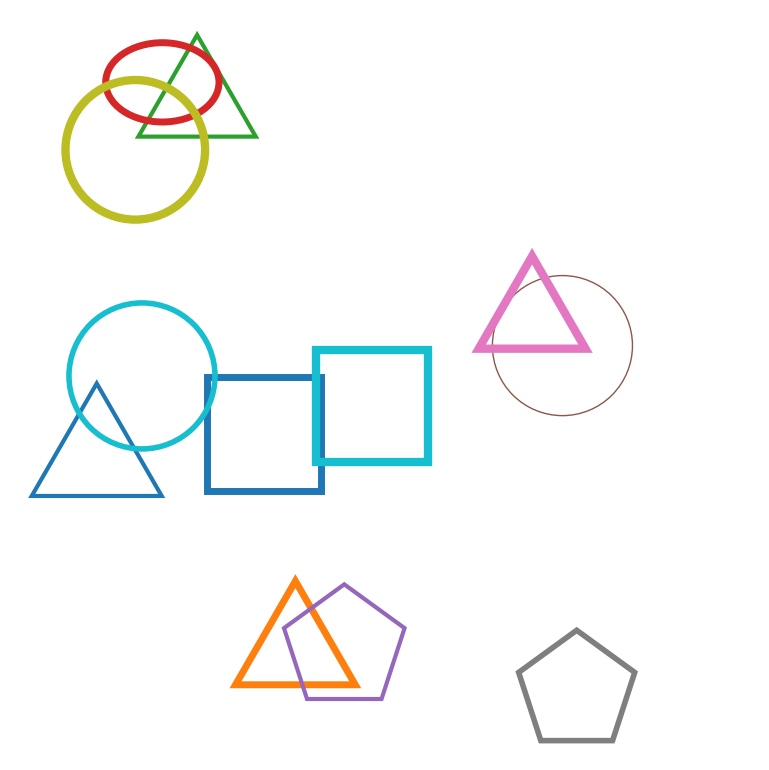[{"shape": "square", "thickness": 2.5, "radius": 0.37, "center": [0.343, 0.437]}, {"shape": "triangle", "thickness": 1.5, "radius": 0.49, "center": [0.126, 0.405]}, {"shape": "triangle", "thickness": 2.5, "radius": 0.45, "center": [0.384, 0.156]}, {"shape": "triangle", "thickness": 1.5, "radius": 0.44, "center": [0.256, 0.867]}, {"shape": "oval", "thickness": 2.5, "radius": 0.37, "center": [0.211, 0.893]}, {"shape": "pentagon", "thickness": 1.5, "radius": 0.41, "center": [0.447, 0.159]}, {"shape": "circle", "thickness": 0.5, "radius": 0.45, "center": [0.73, 0.551]}, {"shape": "triangle", "thickness": 3, "radius": 0.4, "center": [0.691, 0.587]}, {"shape": "pentagon", "thickness": 2, "radius": 0.4, "center": [0.749, 0.102]}, {"shape": "circle", "thickness": 3, "radius": 0.45, "center": [0.176, 0.805]}, {"shape": "circle", "thickness": 2, "radius": 0.47, "center": [0.184, 0.512]}, {"shape": "square", "thickness": 3, "radius": 0.36, "center": [0.483, 0.473]}]